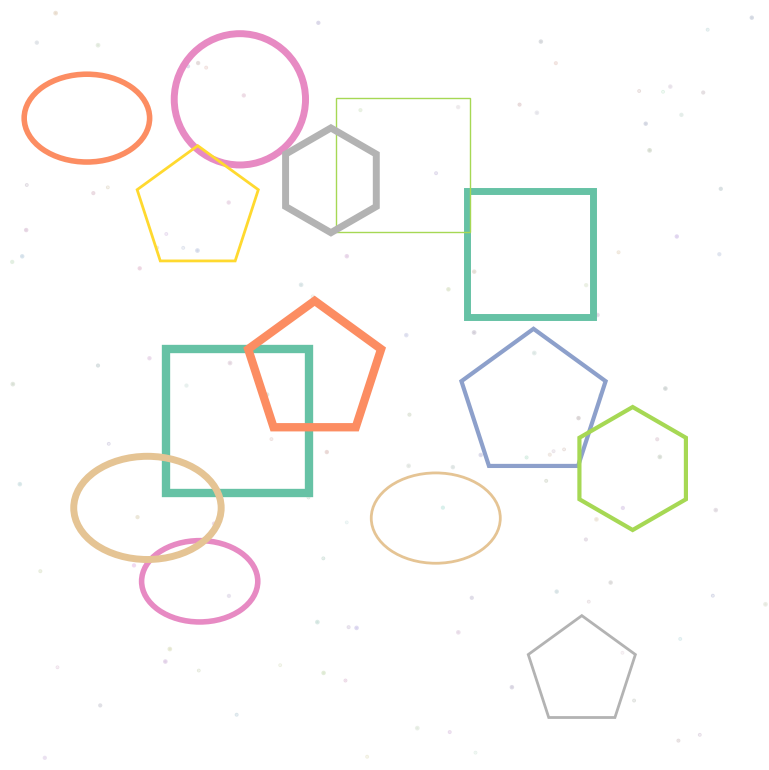[{"shape": "square", "thickness": 3, "radius": 0.47, "center": [0.309, 0.453]}, {"shape": "square", "thickness": 2.5, "radius": 0.41, "center": [0.688, 0.67]}, {"shape": "oval", "thickness": 2, "radius": 0.41, "center": [0.113, 0.847]}, {"shape": "pentagon", "thickness": 3, "radius": 0.45, "center": [0.409, 0.519]}, {"shape": "pentagon", "thickness": 1.5, "radius": 0.49, "center": [0.693, 0.475]}, {"shape": "oval", "thickness": 2, "radius": 0.38, "center": [0.259, 0.245]}, {"shape": "circle", "thickness": 2.5, "radius": 0.43, "center": [0.312, 0.871]}, {"shape": "hexagon", "thickness": 1.5, "radius": 0.4, "center": [0.822, 0.392]}, {"shape": "square", "thickness": 0.5, "radius": 0.44, "center": [0.523, 0.785]}, {"shape": "pentagon", "thickness": 1, "radius": 0.41, "center": [0.257, 0.728]}, {"shape": "oval", "thickness": 2.5, "radius": 0.48, "center": [0.191, 0.34]}, {"shape": "oval", "thickness": 1, "radius": 0.42, "center": [0.566, 0.327]}, {"shape": "hexagon", "thickness": 2.5, "radius": 0.34, "center": [0.43, 0.766]}, {"shape": "pentagon", "thickness": 1, "radius": 0.37, "center": [0.756, 0.127]}]